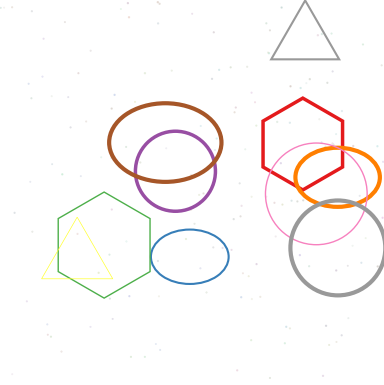[{"shape": "hexagon", "thickness": 2.5, "radius": 0.6, "center": [0.787, 0.626]}, {"shape": "oval", "thickness": 1.5, "radius": 0.5, "center": [0.493, 0.333]}, {"shape": "hexagon", "thickness": 1, "radius": 0.69, "center": [0.27, 0.363]}, {"shape": "circle", "thickness": 2.5, "radius": 0.52, "center": [0.456, 0.555]}, {"shape": "oval", "thickness": 3, "radius": 0.55, "center": [0.877, 0.54]}, {"shape": "triangle", "thickness": 0.5, "radius": 0.53, "center": [0.2, 0.329]}, {"shape": "oval", "thickness": 3, "radius": 0.73, "center": [0.429, 0.63]}, {"shape": "circle", "thickness": 1, "radius": 0.66, "center": [0.822, 0.496]}, {"shape": "circle", "thickness": 3, "radius": 0.62, "center": [0.878, 0.356]}, {"shape": "triangle", "thickness": 1.5, "radius": 0.51, "center": [0.793, 0.897]}]